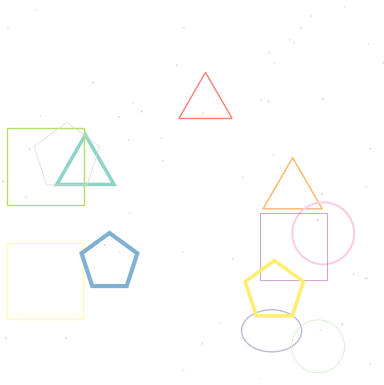[{"shape": "triangle", "thickness": 2.5, "radius": 0.43, "center": [0.222, 0.564]}, {"shape": "square", "thickness": 1, "radius": 0.5, "center": [0.118, 0.27]}, {"shape": "oval", "thickness": 1, "radius": 0.39, "center": [0.706, 0.141]}, {"shape": "triangle", "thickness": 1, "radius": 0.4, "center": [0.534, 0.732]}, {"shape": "pentagon", "thickness": 3, "radius": 0.38, "center": [0.284, 0.319]}, {"shape": "triangle", "thickness": 1, "radius": 0.44, "center": [0.76, 0.502]}, {"shape": "square", "thickness": 1, "radius": 0.5, "center": [0.118, 0.568]}, {"shape": "circle", "thickness": 1.5, "radius": 0.4, "center": [0.84, 0.394]}, {"shape": "pentagon", "thickness": 0.5, "radius": 0.45, "center": [0.174, 0.592]}, {"shape": "square", "thickness": 0.5, "radius": 0.43, "center": [0.762, 0.359]}, {"shape": "circle", "thickness": 0.5, "radius": 0.34, "center": [0.826, 0.1]}, {"shape": "pentagon", "thickness": 2.5, "radius": 0.4, "center": [0.713, 0.244]}]